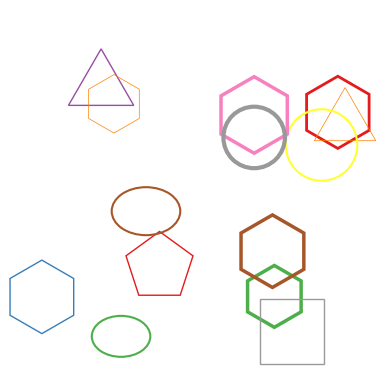[{"shape": "pentagon", "thickness": 1, "radius": 0.46, "center": [0.414, 0.307]}, {"shape": "hexagon", "thickness": 2, "radius": 0.47, "center": [0.878, 0.708]}, {"shape": "hexagon", "thickness": 1, "radius": 0.48, "center": [0.109, 0.229]}, {"shape": "oval", "thickness": 1.5, "radius": 0.38, "center": [0.314, 0.126]}, {"shape": "hexagon", "thickness": 2.5, "radius": 0.4, "center": [0.713, 0.23]}, {"shape": "triangle", "thickness": 1, "radius": 0.49, "center": [0.263, 0.775]}, {"shape": "triangle", "thickness": 0.5, "radius": 0.46, "center": [0.896, 0.681]}, {"shape": "hexagon", "thickness": 0.5, "radius": 0.38, "center": [0.296, 0.73]}, {"shape": "circle", "thickness": 1.5, "radius": 0.46, "center": [0.835, 0.623]}, {"shape": "oval", "thickness": 1.5, "radius": 0.45, "center": [0.379, 0.451]}, {"shape": "hexagon", "thickness": 2.5, "radius": 0.47, "center": [0.708, 0.348]}, {"shape": "hexagon", "thickness": 2.5, "radius": 0.5, "center": [0.66, 0.701]}, {"shape": "square", "thickness": 1, "radius": 0.42, "center": [0.758, 0.139]}, {"shape": "circle", "thickness": 3, "radius": 0.4, "center": [0.66, 0.643]}]